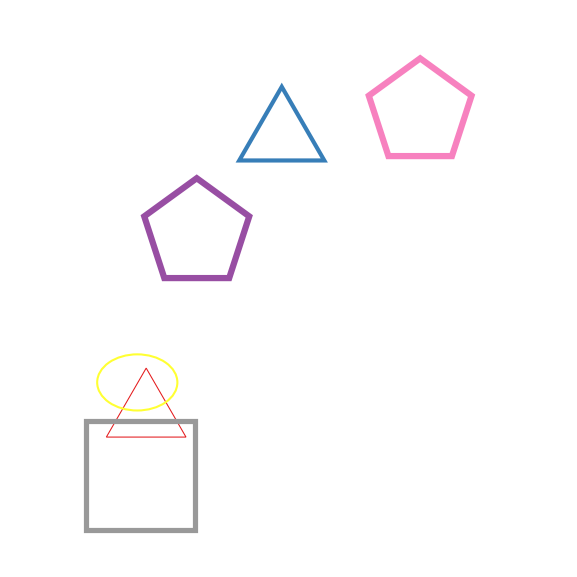[{"shape": "triangle", "thickness": 0.5, "radius": 0.4, "center": [0.253, 0.282]}, {"shape": "triangle", "thickness": 2, "radius": 0.43, "center": [0.488, 0.764]}, {"shape": "pentagon", "thickness": 3, "radius": 0.48, "center": [0.341, 0.595]}, {"shape": "oval", "thickness": 1, "radius": 0.35, "center": [0.238, 0.337]}, {"shape": "pentagon", "thickness": 3, "radius": 0.47, "center": [0.728, 0.805]}, {"shape": "square", "thickness": 2.5, "radius": 0.47, "center": [0.243, 0.175]}]